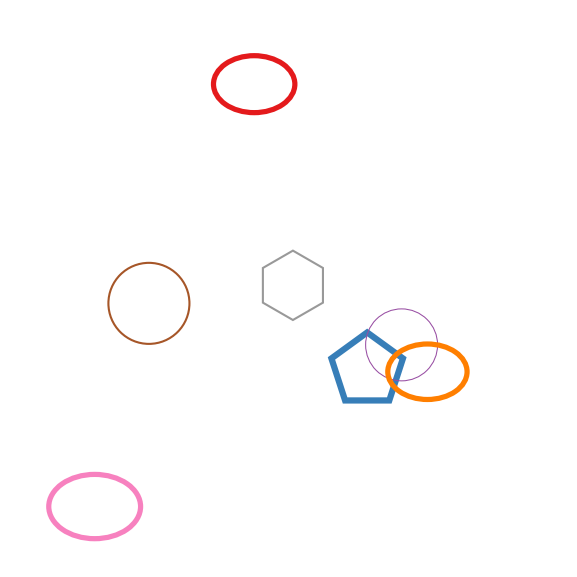[{"shape": "oval", "thickness": 2.5, "radius": 0.35, "center": [0.44, 0.853]}, {"shape": "pentagon", "thickness": 3, "radius": 0.33, "center": [0.636, 0.358]}, {"shape": "circle", "thickness": 0.5, "radius": 0.31, "center": [0.695, 0.402]}, {"shape": "oval", "thickness": 2.5, "radius": 0.34, "center": [0.74, 0.355]}, {"shape": "circle", "thickness": 1, "radius": 0.35, "center": [0.258, 0.474]}, {"shape": "oval", "thickness": 2.5, "radius": 0.4, "center": [0.164, 0.122]}, {"shape": "hexagon", "thickness": 1, "radius": 0.3, "center": [0.507, 0.505]}]